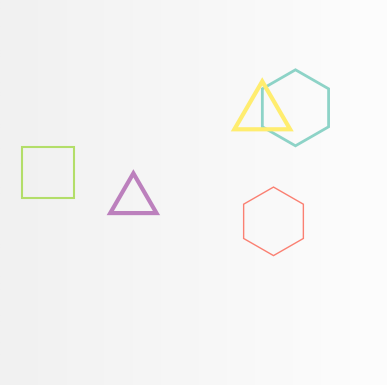[{"shape": "hexagon", "thickness": 2, "radius": 0.49, "center": [0.762, 0.72]}, {"shape": "hexagon", "thickness": 1, "radius": 0.44, "center": [0.706, 0.425]}, {"shape": "square", "thickness": 1.5, "radius": 0.33, "center": [0.124, 0.552]}, {"shape": "triangle", "thickness": 3, "radius": 0.34, "center": [0.344, 0.481]}, {"shape": "triangle", "thickness": 3, "radius": 0.41, "center": [0.677, 0.706]}]